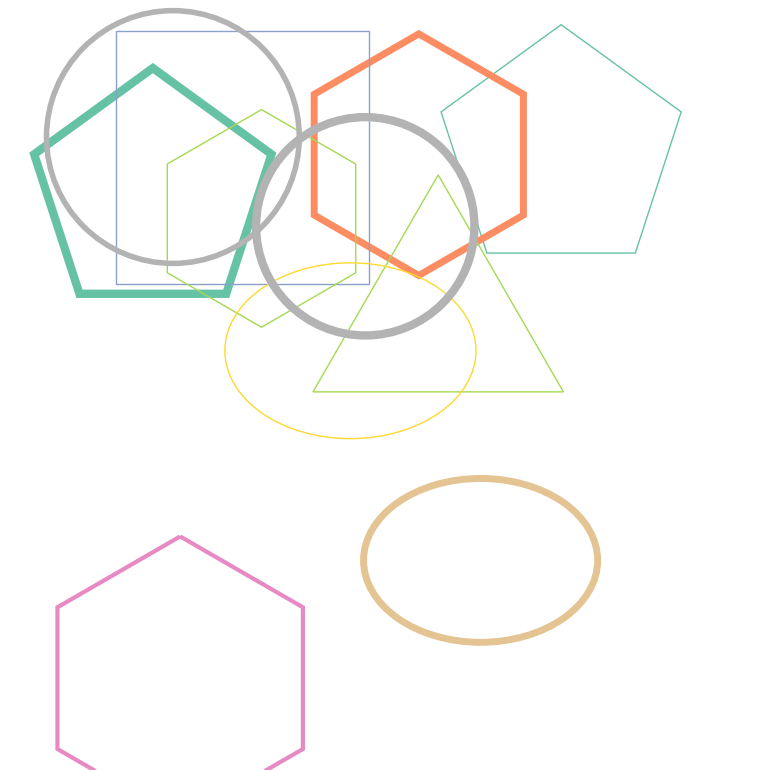[{"shape": "pentagon", "thickness": 3, "radius": 0.81, "center": [0.198, 0.75]}, {"shape": "pentagon", "thickness": 0.5, "radius": 0.82, "center": [0.729, 0.804]}, {"shape": "hexagon", "thickness": 2.5, "radius": 0.78, "center": [0.544, 0.799]}, {"shape": "square", "thickness": 0.5, "radius": 0.82, "center": [0.315, 0.795]}, {"shape": "hexagon", "thickness": 1.5, "radius": 0.92, "center": [0.234, 0.119]}, {"shape": "hexagon", "thickness": 0.5, "radius": 0.71, "center": [0.34, 0.716]}, {"shape": "triangle", "thickness": 0.5, "radius": 0.94, "center": [0.569, 0.585]}, {"shape": "oval", "thickness": 0.5, "radius": 0.82, "center": [0.455, 0.545]}, {"shape": "oval", "thickness": 2.5, "radius": 0.76, "center": [0.624, 0.272]}, {"shape": "circle", "thickness": 3, "radius": 0.71, "center": [0.474, 0.706]}, {"shape": "circle", "thickness": 2, "radius": 0.82, "center": [0.224, 0.822]}]